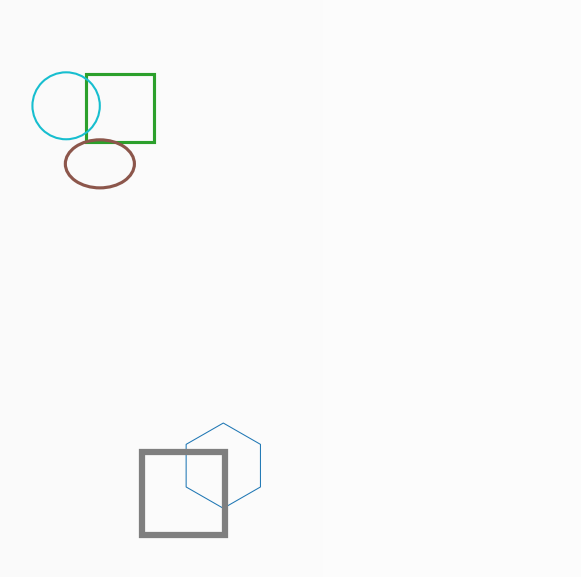[{"shape": "hexagon", "thickness": 0.5, "radius": 0.37, "center": [0.384, 0.193]}, {"shape": "square", "thickness": 1.5, "radius": 0.29, "center": [0.206, 0.812]}, {"shape": "oval", "thickness": 1.5, "radius": 0.3, "center": [0.172, 0.715]}, {"shape": "square", "thickness": 3, "radius": 0.36, "center": [0.316, 0.144]}, {"shape": "circle", "thickness": 1, "radius": 0.29, "center": [0.114, 0.816]}]